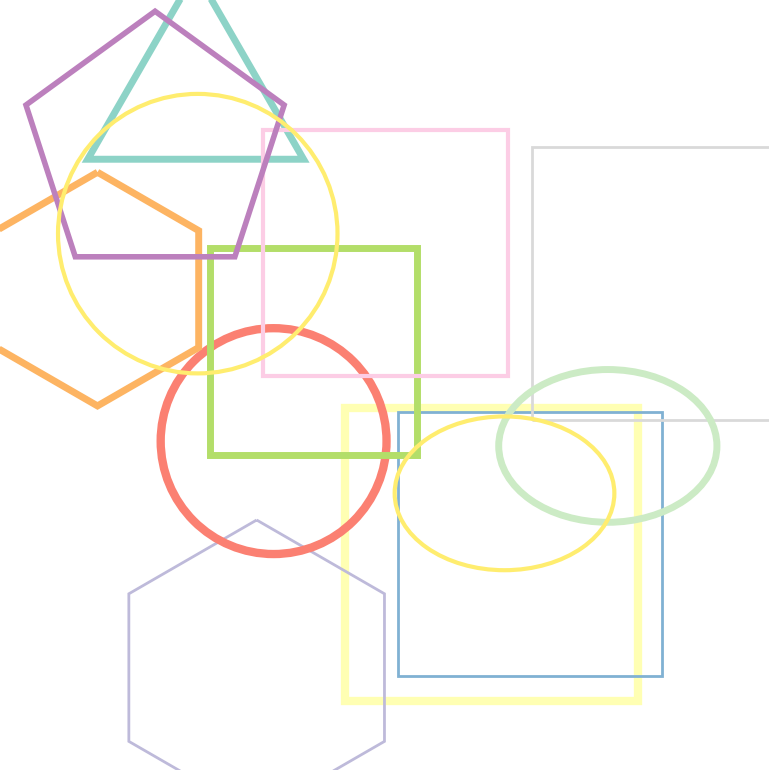[{"shape": "triangle", "thickness": 2.5, "radius": 0.81, "center": [0.254, 0.874]}, {"shape": "square", "thickness": 3, "radius": 0.95, "center": [0.638, 0.28]}, {"shape": "hexagon", "thickness": 1, "radius": 0.96, "center": [0.333, 0.133]}, {"shape": "circle", "thickness": 3, "radius": 0.73, "center": [0.355, 0.427]}, {"shape": "square", "thickness": 1, "radius": 0.86, "center": [0.688, 0.293]}, {"shape": "hexagon", "thickness": 2.5, "radius": 0.76, "center": [0.127, 0.625]}, {"shape": "square", "thickness": 2.5, "radius": 0.67, "center": [0.407, 0.543]}, {"shape": "square", "thickness": 1.5, "radius": 0.8, "center": [0.501, 0.671]}, {"shape": "square", "thickness": 1, "radius": 0.89, "center": [0.868, 0.632]}, {"shape": "pentagon", "thickness": 2, "radius": 0.88, "center": [0.201, 0.809]}, {"shape": "oval", "thickness": 2.5, "radius": 0.71, "center": [0.789, 0.421]}, {"shape": "circle", "thickness": 1.5, "radius": 0.91, "center": [0.257, 0.697]}, {"shape": "oval", "thickness": 1.5, "radius": 0.71, "center": [0.655, 0.359]}]